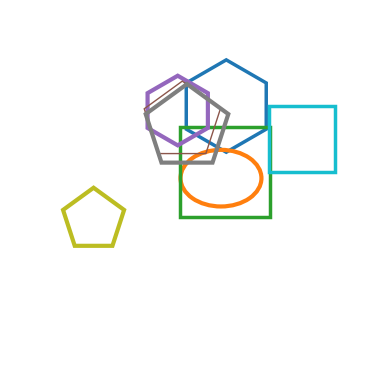[{"shape": "hexagon", "thickness": 2.5, "radius": 0.6, "center": [0.588, 0.725]}, {"shape": "oval", "thickness": 3, "radius": 0.53, "center": [0.574, 0.537]}, {"shape": "square", "thickness": 2.5, "radius": 0.59, "center": [0.584, 0.553]}, {"shape": "hexagon", "thickness": 3, "radius": 0.45, "center": [0.462, 0.713]}, {"shape": "pentagon", "thickness": 1, "radius": 0.52, "center": [0.474, 0.685]}, {"shape": "pentagon", "thickness": 3, "radius": 0.56, "center": [0.486, 0.669]}, {"shape": "pentagon", "thickness": 3, "radius": 0.42, "center": [0.243, 0.429]}, {"shape": "square", "thickness": 2.5, "radius": 0.43, "center": [0.784, 0.639]}]